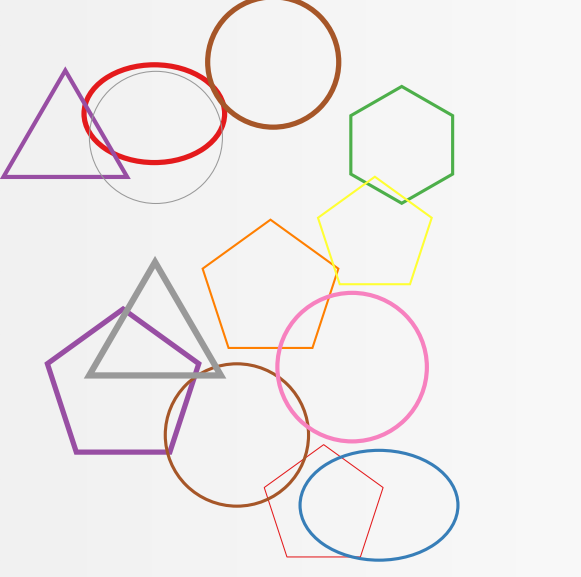[{"shape": "oval", "thickness": 2.5, "radius": 0.6, "center": [0.266, 0.802]}, {"shape": "pentagon", "thickness": 0.5, "radius": 0.54, "center": [0.557, 0.122]}, {"shape": "oval", "thickness": 1.5, "radius": 0.68, "center": [0.652, 0.124]}, {"shape": "hexagon", "thickness": 1.5, "radius": 0.51, "center": [0.691, 0.748]}, {"shape": "triangle", "thickness": 2, "radius": 0.61, "center": [0.112, 0.754]}, {"shape": "pentagon", "thickness": 2.5, "radius": 0.68, "center": [0.212, 0.327]}, {"shape": "pentagon", "thickness": 1, "radius": 0.61, "center": [0.465, 0.496]}, {"shape": "pentagon", "thickness": 1, "radius": 0.51, "center": [0.645, 0.59]}, {"shape": "circle", "thickness": 1.5, "radius": 0.62, "center": [0.408, 0.246]}, {"shape": "circle", "thickness": 2.5, "radius": 0.56, "center": [0.47, 0.892]}, {"shape": "circle", "thickness": 2, "radius": 0.64, "center": [0.606, 0.363]}, {"shape": "circle", "thickness": 0.5, "radius": 0.57, "center": [0.268, 0.761]}, {"shape": "triangle", "thickness": 3, "radius": 0.65, "center": [0.267, 0.414]}]